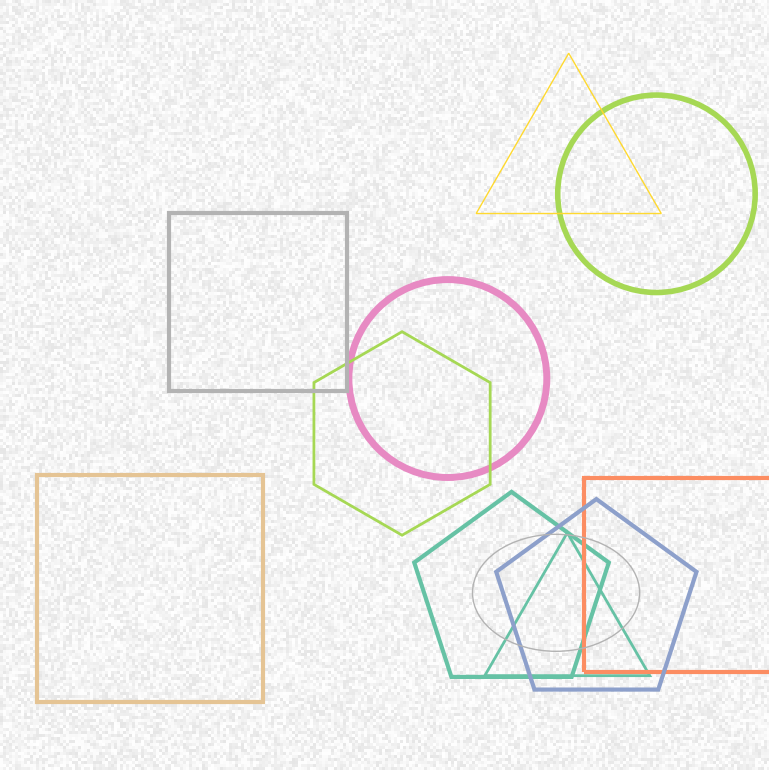[{"shape": "triangle", "thickness": 1, "radius": 0.62, "center": [0.737, 0.184]}, {"shape": "pentagon", "thickness": 1.5, "radius": 0.66, "center": [0.664, 0.228]}, {"shape": "square", "thickness": 1.5, "radius": 0.63, "center": [0.884, 0.253]}, {"shape": "pentagon", "thickness": 1.5, "radius": 0.68, "center": [0.774, 0.215]}, {"shape": "circle", "thickness": 2.5, "radius": 0.64, "center": [0.582, 0.508]}, {"shape": "circle", "thickness": 2, "radius": 0.64, "center": [0.853, 0.748]}, {"shape": "hexagon", "thickness": 1, "radius": 0.66, "center": [0.522, 0.437]}, {"shape": "triangle", "thickness": 0.5, "radius": 0.69, "center": [0.739, 0.792]}, {"shape": "square", "thickness": 1.5, "radius": 0.74, "center": [0.195, 0.236]}, {"shape": "oval", "thickness": 0.5, "radius": 0.54, "center": [0.722, 0.23]}, {"shape": "square", "thickness": 1.5, "radius": 0.58, "center": [0.335, 0.608]}]